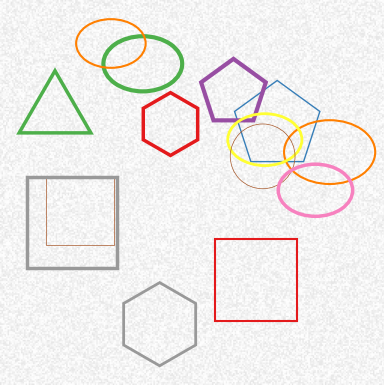[{"shape": "hexagon", "thickness": 2.5, "radius": 0.41, "center": [0.443, 0.678]}, {"shape": "square", "thickness": 1.5, "radius": 0.53, "center": [0.665, 0.273]}, {"shape": "pentagon", "thickness": 1, "radius": 0.58, "center": [0.72, 0.674]}, {"shape": "triangle", "thickness": 2.5, "radius": 0.54, "center": [0.143, 0.709]}, {"shape": "oval", "thickness": 3, "radius": 0.51, "center": [0.371, 0.834]}, {"shape": "pentagon", "thickness": 3, "radius": 0.44, "center": [0.606, 0.759]}, {"shape": "oval", "thickness": 1.5, "radius": 0.59, "center": [0.856, 0.605]}, {"shape": "oval", "thickness": 1.5, "radius": 0.45, "center": [0.288, 0.887]}, {"shape": "oval", "thickness": 2, "radius": 0.48, "center": [0.688, 0.637]}, {"shape": "circle", "thickness": 0.5, "radius": 0.42, "center": [0.682, 0.594]}, {"shape": "square", "thickness": 0.5, "radius": 0.44, "center": [0.207, 0.453]}, {"shape": "oval", "thickness": 2.5, "radius": 0.48, "center": [0.819, 0.506]}, {"shape": "hexagon", "thickness": 2, "radius": 0.54, "center": [0.415, 0.158]}, {"shape": "square", "thickness": 2.5, "radius": 0.59, "center": [0.187, 0.423]}]